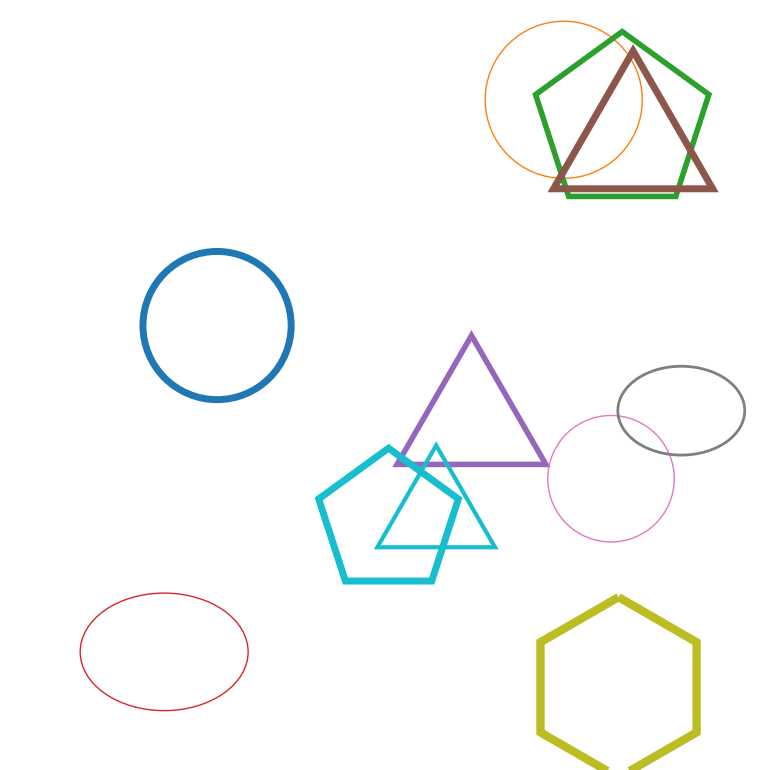[{"shape": "circle", "thickness": 2.5, "radius": 0.48, "center": [0.282, 0.577]}, {"shape": "circle", "thickness": 0.5, "radius": 0.51, "center": [0.732, 0.87]}, {"shape": "pentagon", "thickness": 2, "radius": 0.59, "center": [0.808, 0.841]}, {"shape": "oval", "thickness": 0.5, "radius": 0.55, "center": [0.213, 0.153]}, {"shape": "triangle", "thickness": 2, "radius": 0.56, "center": [0.612, 0.453]}, {"shape": "triangle", "thickness": 2.5, "radius": 0.6, "center": [0.822, 0.814]}, {"shape": "circle", "thickness": 0.5, "radius": 0.41, "center": [0.794, 0.378]}, {"shape": "oval", "thickness": 1, "radius": 0.41, "center": [0.885, 0.467]}, {"shape": "hexagon", "thickness": 3, "radius": 0.59, "center": [0.803, 0.107]}, {"shape": "pentagon", "thickness": 2.5, "radius": 0.48, "center": [0.505, 0.323]}, {"shape": "triangle", "thickness": 1.5, "radius": 0.44, "center": [0.566, 0.333]}]